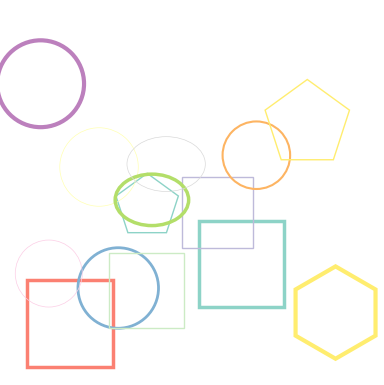[{"shape": "square", "thickness": 2.5, "radius": 0.55, "center": [0.627, 0.314]}, {"shape": "pentagon", "thickness": 1, "radius": 0.43, "center": [0.382, 0.465]}, {"shape": "circle", "thickness": 0.5, "radius": 0.51, "center": [0.257, 0.566]}, {"shape": "square", "thickness": 1, "radius": 0.46, "center": [0.566, 0.449]}, {"shape": "square", "thickness": 2.5, "radius": 0.56, "center": [0.181, 0.16]}, {"shape": "circle", "thickness": 2, "radius": 0.52, "center": [0.307, 0.252]}, {"shape": "circle", "thickness": 1.5, "radius": 0.44, "center": [0.666, 0.597]}, {"shape": "oval", "thickness": 2.5, "radius": 0.48, "center": [0.395, 0.481]}, {"shape": "circle", "thickness": 0.5, "radius": 0.44, "center": [0.127, 0.289]}, {"shape": "oval", "thickness": 0.5, "radius": 0.51, "center": [0.432, 0.574]}, {"shape": "circle", "thickness": 3, "radius": 0.56, "center": [0.105, 0.782]}, {"shape": "square", "thickness": 1, "radius": 0.49, "center": [0.38, 0.245]}, {"shape": "pentagon", "thickness": 1, "radius": 0.58, "center": [0.798, 0.678]}, {"shape": "hexagon", "thickness": 3, "radius": 0.6, "center": [0.872, 0.188]}]